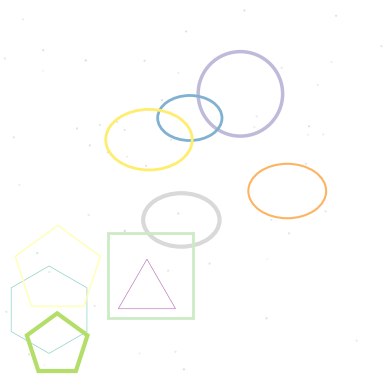[{"shape": "hexagon", "thickness": 0.5, "radius": 0.57, "center": [0.127, 0.196]}, {"shape": "pentagon", "thickness": 1, "radius": 0.58, "center": [0.15, 0.299]}, {"shape": "circle", "thickness": 2.5, "radius": 0.55, "center": [0.624, 0.756]}, {"shape": "oval", "thickness": 2, "radius": 0.42, "center": [0.493, 0.693]}, {"shape": "oval", "thickness": 1.5, "radius": 0.51, "center": [0.746, 0.504]}, {"shape": "pentagon", "thickness": 3, "radius": 0.41, "center": [0.148, 0.103]}, {"shape": "oval", "thickness": 3, "radius": 0.5, "center": [0.471, 0.429]}, {"shape": "triangle", "thickness": 0.5, "radius": 0.43, "center": [0.382, 0.241]}, {"shape": "square", "thickness": 2, "radius": 0.55, "center": [0.392, 0.284]}, {"shape": "oval", "thickness": 2, "radius": 0.56, "center": [0.387, 0.637]}]